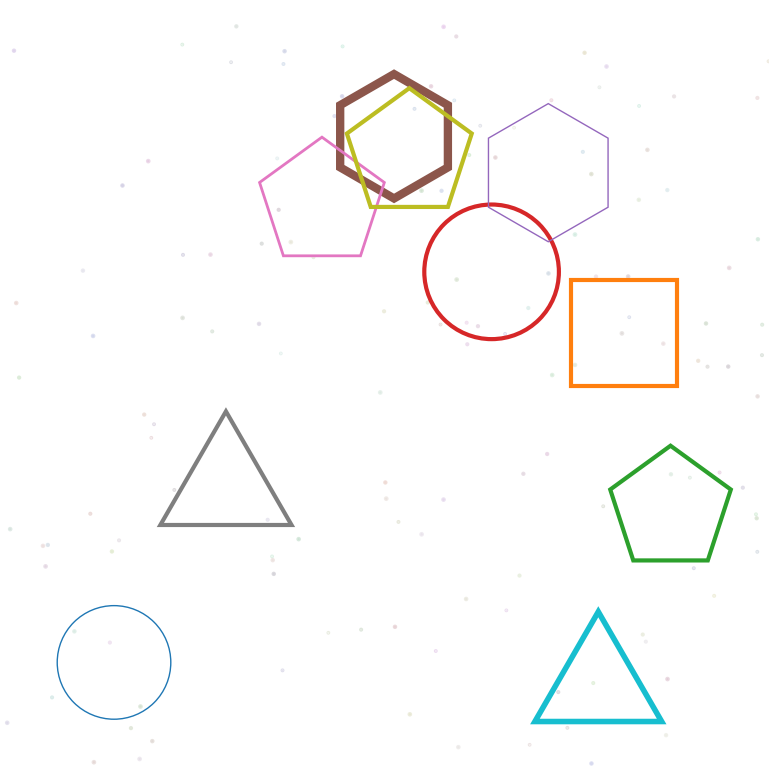[{"shape": "circle", "thickness": 0.5, "radius": 0.37, "center": [0.148, 0.14]}, {"shape": "square", "thickness": 1.5, "radius": 0.35, "center": [0.81, 0.567]}, {"shape": "pentagon", "thickness": 1.5, "radius": 0.41, "center": [0.871, 0.339]}, {"shape": "circle", "thickness": 1.5, "radius": 0.44, "center": [0.638, 0.647]}, {"shape": "hexagon", "thickness": 0.5, "radius": 0.45, "center": [0.712, 0.776]}, {"shape": "hexagon", "thickness": 3, "radius": 0.4, "center": [0.512, 0.823]}, {"shape": "pentagon", "thickness": 1, "radius": 0.43, "center": [0.418, 0.737]}, {"shape": "triangle", "thickness": 1.5, "radius": 0.49, "center": [0.293, 0.367]}, {"shape": "pentagon", "thickness": 1.5, "radius": 0.43, "center": [0.532, 0.8]}, {"shape": "triangle", "thickness": 2, "radius": 0.48, "center": [0.777, 0.11]}]